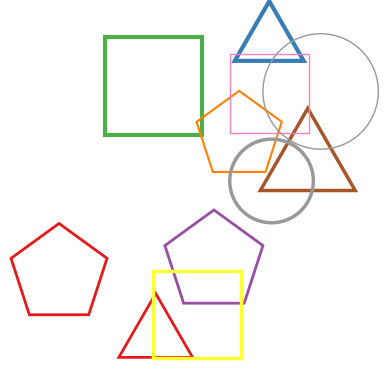[{"shape": "triangle", "thickness": 2, "radius": 0.55, "center": [0.404, 0.127]}, {"shape": "pentagon", "thickness": 2, "radius": 0.66, "center": [0.153, 0.288]}, {"shape": "triangle", "thickness": 3, "radius": 0.52, "center": [0.699, 0.894]}, {"shape": "square", "thickness": 3, "radius": 0.63, "center": [0.398, 0.777]}, {"shape": "pentagon", "thickness": 2, "radius": 0.67, "center": [0.556, 0.321]}, {"shape": "pentagon", "thickness": 1.5, "radius": 0.58, "center": [0.621, 0.648]}, {"shape": "square", "thickness": 2.5, "radius": 0.57, "center": [0.511, 0.182]}, {"shape": "triangle", "thickness": 2.5, "radius": 0.71, "center": [0.799, 0.576]}, {"shape": "square", "thickness": 1, "radius": 0.51, "center": [0.7, 0.758]}, {"shape": "circle", "thickness": 1, "radius": 0.75, "center": [0.833, 0.763]}, {"shape": "circle", "thickness": 2.5, "radius": 0.54, "center": [0.705, 0.53]}]